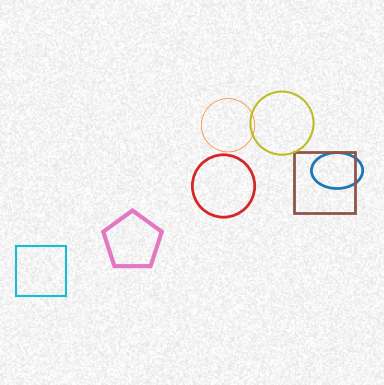[{"shape": "oval", "thickness": 2, "radius": 0.33, "center": [0.876, 0.557]}, {"shape": "circle", "thickness": 0.5, "radius": 0.35, "center": [0.592, 0.675]}, {"shape": "circle", "thickness": 2, "radius": 0.41, "center": [0.581, 0.517]}, {"shape": "square", "thickness": 2, "radius": 0.4, "center": [0.842, 0.527]}, {"shape": "pentagon", "thickness": 3, "radius": 0.4, "center": [0.344, 0.373]}, {"shape": "circle", "thickness": 1.5, "radius": 0.41, "center": [0.732, 0.68]}, {"shape": "square", "thickness": 1.5, "radius": 0.33, "center": [0.106, 0.295]}]